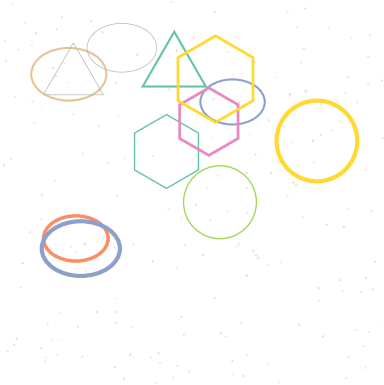[{"shape": "hexagon", "thickness": 1, "radius": 0.48, "center": [0.433, 0.607]}, {"shape": "triangle", "thickness": 1.5, "radius": 0.47, "center": [0.453, 0.823]}, {"shape": "oval", "thickness": 2.5, "radius": 0.42, "center": [0.197, 0.381]}, {"shape": "oval", "thickness": 3, "radius": 0.51, "center": [0.21, 0.354]}, {"shape": "oval", "thickness": 1.5, "radius": 0.42, "center": [0.604, 0.735]}, {"shape": "hexagon", "thickness": 2, "radius": 0.44, "center": [0.542, 0.684]}, {"shape": "circle", "thickness": 1, "radius": 0.47, "center": [0.571, 0.475]}, {"shape": "hexagon", "thickness": 2, "radius": 0.56, "center": [0.56, 0.794]}, {"shape": "circle", "thickness": 3, "radius": 0.52, "center": [0.823, 0.634]}, {"shape": "oval", "thickness": 1.5, "radius": 0.49, "center": [0.179, 0.807]}, {"shape": "oval", "thickness": 0.5, "radius": 0.45, "center": [0.317, 0.876]}, {"shape": "triangle", "thickness": 0.5, "radius": 0.45, "center": [0.191, 0.799]}]